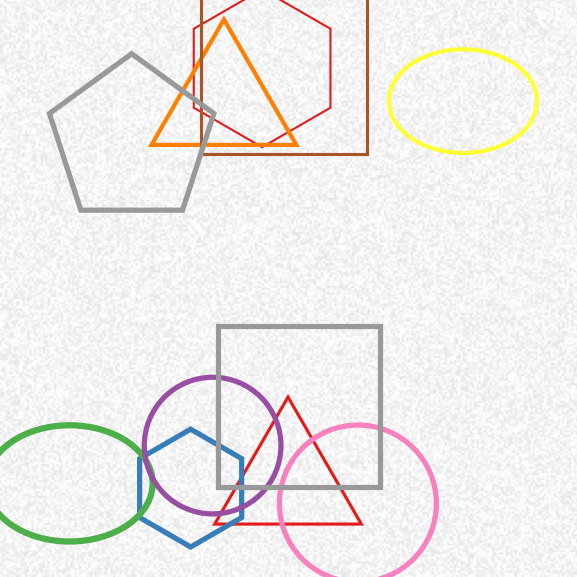[{"shape": "hexagon", "thickness": 1, "radius": 0.68, "center": [0.454, 0.881]}, {"shape": "triangle", "thickness": 1.5, "radius": 0.73, "center": [0.499, 0.165]}, {"shape": "hexagon", "thickness": 2.5, "radius": 0.51, "center": [0.33, 0.154]}, {"shape": "oval", "thickness": 3, "radius": 0.72, "center": [0.121, 0.162]}, {"shape": "circle", "thickness": 2.5, "radius": 0.59, "center": [0.368, 0.228]}, {"shape": "triangle", "thickness": 2, "radius": 0.72, "center": [0.388, 0.821]}, {"shape": "oval", "thickness": 2, "radius": 0.64, "center": [0.802, 0.824]}, {"shape": "square", "thickness": 1.5, "radius": 0.72, "center": [0.492, 0.875]}, {"shape": "circle", "thickness": 2.5, "radius": 0.68, "center": [0.62, 0.127]}, {"shape": "pentagon", "thickness": 2.5, "radius": 0.75, "center": [0.228, 0.756]}, {"shape": "square", "thickness": 2.5, "radius": 0.7, "center": [0.518, 0.296]}]